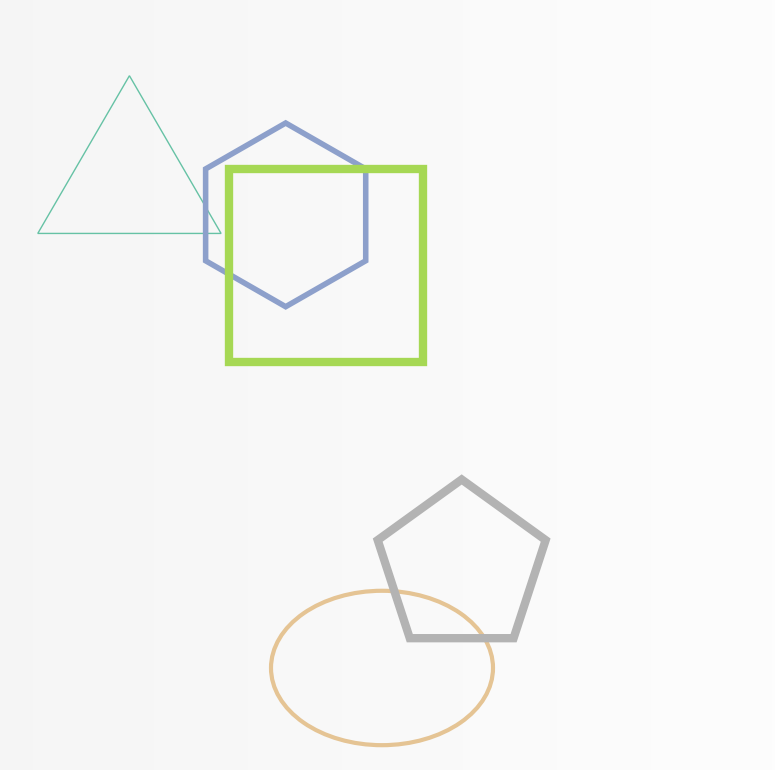[{"shape": "triangle", "thickness": 0.5, "radius": 0.68, "center": [0.167, 0.765]}, {"shape": "hexagon", "thickness": 2, "radius": 0.6, "center": [0.369, 0.721]}, {"shape": "square", "thickness": 3, "radius": 0.63, "center": [0.421, 0.655]}, {"shape": "oval", "thickness": 1.5, "radius": 0.72, "center": [0.493, 0.132]}, {"shape": "pentagon", "thickness": 3, "radius": 0.57, "center": [0.596, 0.263]}]